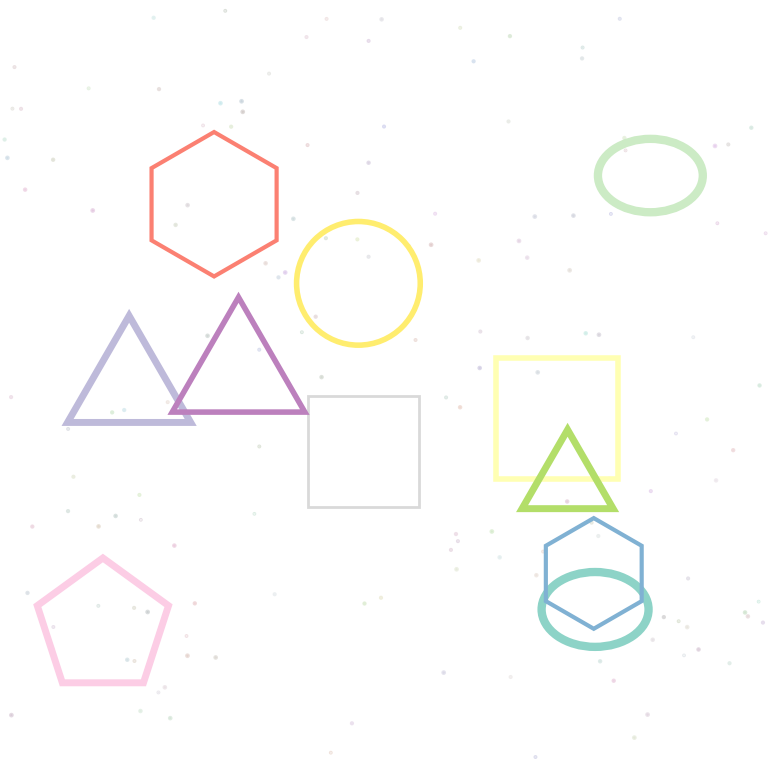[{"shape": "oval", "thickness": 3, "radius": 0.35, "center": [0.773, 0.209]}, {"shape": "square", "thickness": 2, "radius": 0.39, "center": [0.723, 0.456]}, {"shape": "triangle", "thickness": 2.5, "radius": 0.46, "center": [0.168, 0.498]}, {"shape": "hexagon", "thickness": 1.5, "radius": 0.47, "center": [0.278, 0.735]}, {"shape": "hexagon", "thickness": 1.5, "radius": 0.36, "center": [0.771, 0.255]}, {"shape": "triangle", "thickness": 2.5, "radius": 0.34, "center": [0.737, 0.374]}, {"shape": "pentagon", "thickness": 2.5, "radius": 0.45, "center": [0.134, 0.186]}, {"shape": "square", "thickness": 1, "radius": 0.36, "center": [0.473, 0.414]}, {"shape": "triangle", "thickness": 2, "radius": 0.5, "center": [0.31, 0.515]}, {"shape": "oval", "thickness": 3, "radius": 0.34, "center": [0.845, 0.772]}, {"shape": "circle", "thickness": 2, "radius": 0.4, "center": [0.465, 0.632]}]